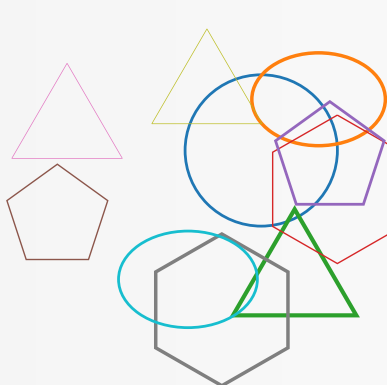[{"shape": "circle", "thickness": 2, "radius": 0.98, "center": [0.674, 0.609]}, {"shape": "oval", "thickness": 2.5, "radius": 0.86, "center": [0.822, 0.742]}, {"shape": "triangle", "thickness": 3, "radius": 0.92, "center": [0.76, 0.273]}, {"shape": "hexagon", "thickness": 1, "radius": 0.96, "center": [0.871, 0.508]}, {"shape": "pentagon", "thickness": 2, "radius": 0.74, "center": [0.851, 0.589]}, {"shape": "pentagon", "thickness": 1, "radius": 0.68, "center": [0.148, 0.437]}, {"shape": "triangle", "thickness": 0.5, "radius": 0.82, "center": [0.173, 0.671]}, {"shape": "hexagon", "thickness": 2.5, "radius": 0.99, "center": [0.573, 0.195]}, {"shape": "triangle", "thickness": 0.5, "radius": 0.82, "center": [0.534, 0.761]}, {"shape": "oval", "thickness": 2, "radius": 0.9, "center": [0.485, 0.274]}]